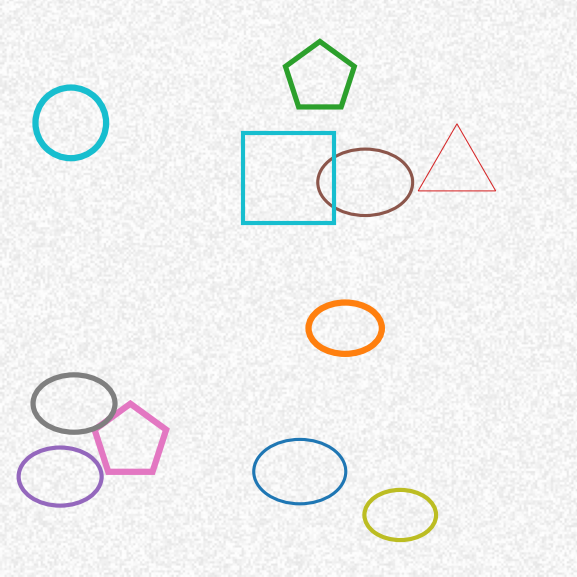[{"shape": "oval", "thickness": 1.5, "radius": 0.4, "center": [0.519, 0.183]}, {"shape": "oval", "thickness": 3, "radius": 0.32, "center": [0.598, 0.431]}, {"shape": "pentagon", "thickness": 2.5, "radius": 0.31, "center": [0.554, 0.865]}, {"shape": "triangle", "thickness": 0.5, "radius": 0.39, "center": [0.791, 0.707]}, {"shape": "oval", "thickness": 2, "radius": 0.36, "center": [0.104, 0.174]}, {"shape": "oval", "thickness": 1.5, "radius": 0.41, "center": [0.632, 0.683]}, {"shape": "pentagon", "thickness": 3, "radius": 0.33, "center": [0.226, 0.235]}, {"shape": "oval", "thickness": 2.5, "radius": 0.35, "center": [0.128, 0.3]}, {"shape": "oval", "thickness": 2, "radius": 0.31, "center": [0.693, 0.107]}, {"shape": "square", "thickness": 2, "radius": 0.39, "center": [0.5, 0.691]}, {"shape": "circle", "thickness": 3, "radius": 0.31, "center": [0.123, 0.786]}]